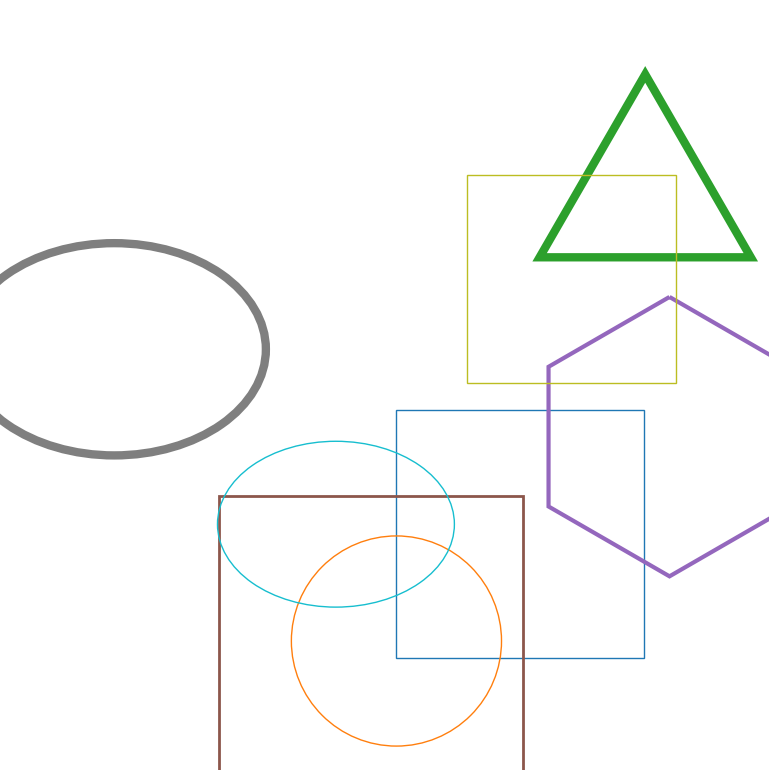[{"shape": "square", "thickness": 0.5, "radius": 0.8, "center": [0.676, 0.306]}, {"shape": "circle", "thickness": 0.5, "radius": 0.68, "center": [0.515, 0.168]}, {"shape": "triangle", "thickness": 3, "radius": 0.79, "center": [0.838, 0.745]}, {"shape": "hexagon", "thickness": 1.5, "radius": 0.91, "center": [0.87, 0.433]}, {"shape": "square", "thickness": 1, "radius": 0.99, "center": [0.482, 0.158]}, {"shape": "oval", "thickness": 3, "radius": 0.98, "center": [0.148, 0.546]}, {"shape": "square", "thickness": 0.5, "radius": 0.68, "center": [0.742, 0.638]}, {"shape": "oval", "thickness": 0.5, "radius": 0.77, "center": [0.436, 0.319]}]